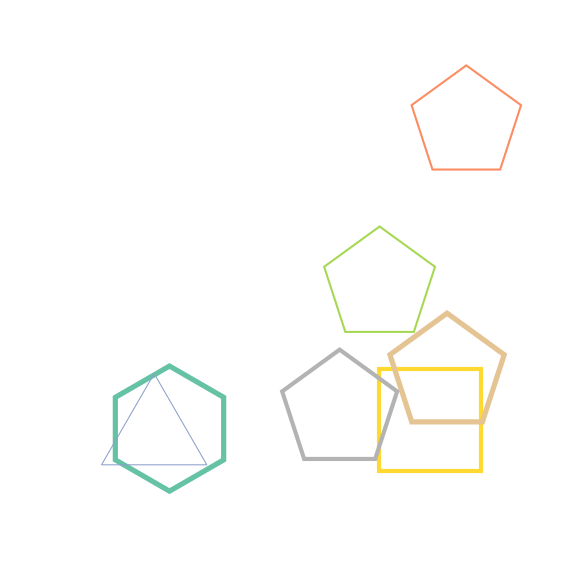[{"shape": "hexagon", "thickness": 2.5, "radius": 0.54, "center": [0.294, 0.257]}, {"shape": "pentagon", "thickness": 1, "radius": 0.5, "center": [0.807, 0.786]}, {"shape": "triangle", "thickness": 0.5, "radius": 0.53, "center": [0.267, 0.247]}, {"shape": "pentagon", "thickness": 1, "radius": 0.5, "center": [0.657, 0.506]}, {"shape": "square", "thickness": 2, "radius": 0.44, "center": [0.744, 0.272]}, {"shape": "pentagon", "thickness": 2.5, "radius": 0.52, "center": [0.774, 0.353]}, {"shape": "pentagon", "thickness": 2, "radius": 0.52, "center": [0.588, 0.289]}]